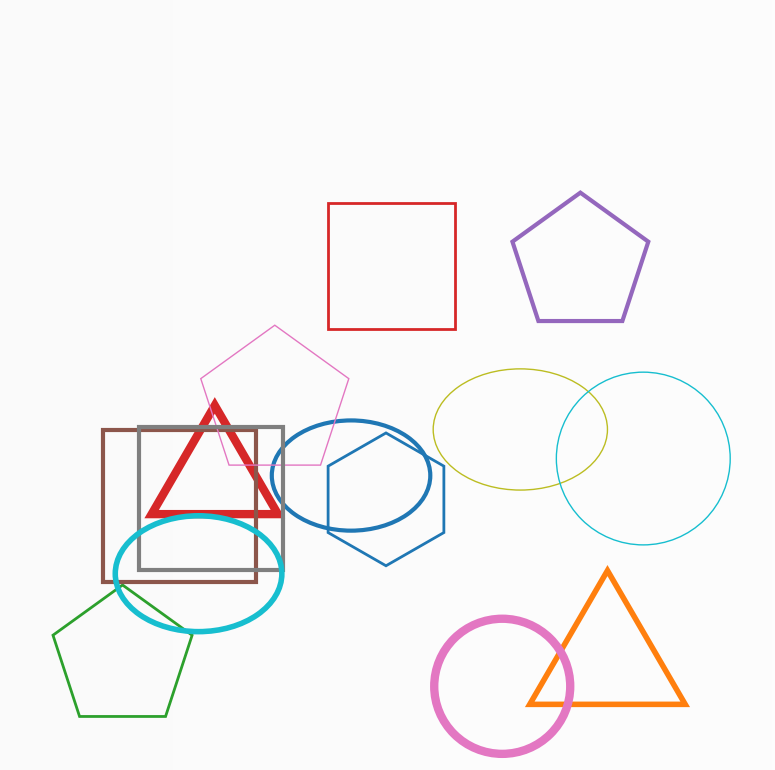[{"shape": "hexagon", "thickness": 1, "radius": 0.43, "center": [0.498, 0.351]}, {"shape": "oval", "thickness": 1.5, "radius": 0.51, "center": [0.453, 0.382]}, {"shape": "triangle", "thickness": 2, "radius": 0.58, "center": [0.784, 0.143]}, {"shape": "pentagon", "thickness": 1, "radius": 0.47, "center": [0.158, 0.146]}, {"shape": "square", "thickness": 1, "radius": 0.41, "center": [0.505, 0.654]}, {"shape": "triangle", "thickness": 3, "radius": 0.47, "center": [0.277, 0.379]}, {"shape": "pentagon", "thickness": 1.5, "radius": 0.46, "center": [0.749, 0.658]}, {"shape": "square", "thickness": 1.5, "radius": 0.49, "center": [0.232, 0.343]}, {"shape": "pentagon", "thickness": 0.5, "radius": 0.5, "center": [0.355, 0.477]}, {"shape": "circle", "thickness": 3, "radius": 0.44, "center": [0.648, 0.109]}, {"shape": "square", "thickness": 1.5, "radius": 0.46, "center": [0.272, 0.352]}, {"shape": "oval", "thickness": 0.5, "radius": 0.56, "center": [0.671, 0.442]}, {"shape": "oval", "thickness": 2, "radius": 0.54, "center": [0.256, 0.255]}, {"shape": "circle", "thickness": 0.5, "radius": 0.56, "center": [0.83, 0.405]}]